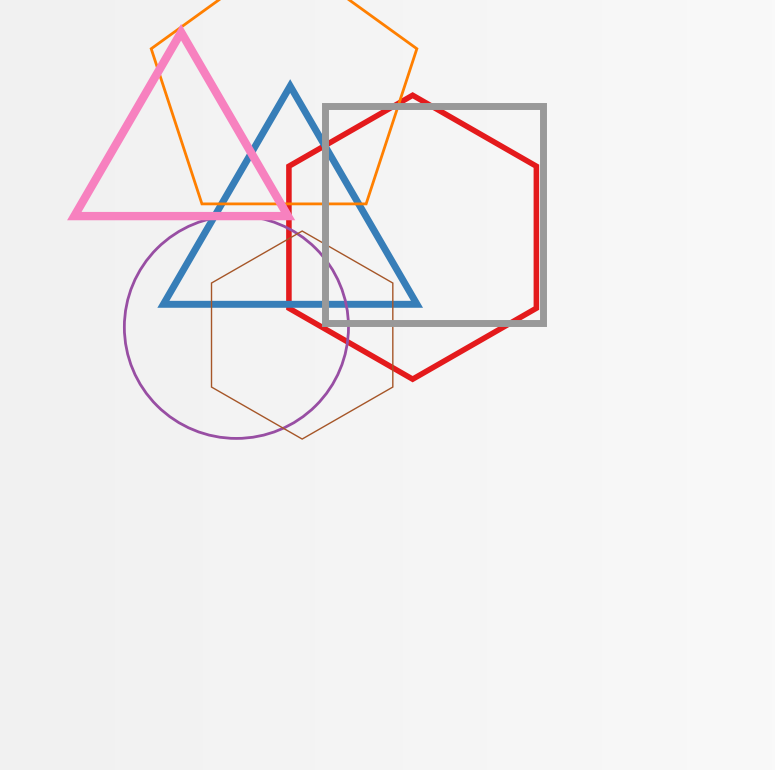[{"shape": "hexagon", "thickness": 2, "radius": 0.92, "center": [0.532, 0.692]}, {"shape": "triangle", "thickness": 2.5, "radius": 0.94, "center": [0.374, 0.699]}, {"shape": "circle", "thickness": 1, "radius": 0.72, "center": [0.305, 0.575]}, {"shape": "pentagon", "thickness": 1, "radius": 0.9, "center": [0.366, 0.881]}, {"shape": "hexagon", "thickness": 0.5, "radius": 0.68, "center": [0.39, 0.565]}, {"shape": "triangle", "thickness": 3, "radius": 0.8, "center": [0.234, 0.799]}, {"shape": "square", "thickness": 2.5, "radius": 0.7, "center": [0.56, 0.722]}]